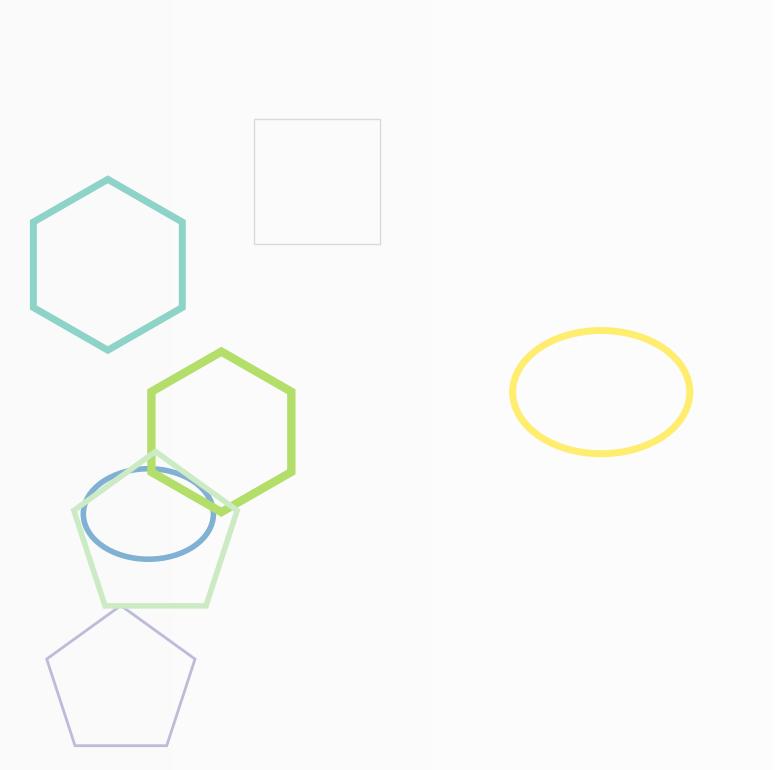[{"shape": "hexagon", "thickness": 2.5, "radius": 0.55, "center": [0.139, 0.656]}, {"shape": "pentagon", "thickness": 1, "radius": 0.5, "center": [0.156, 0.113]}, {"shape": "oval", "thickness": 2, "radius": 0.42, "center": [0.191, 0.333]}, {"shape": "hexagon", "thickness": 3, "radius": 0.52, "center": [0.286, 0.439]}, {"shape": "square", "thickness": 0.5, "radius": 0.41, "center": [0.409, 0.765]}, {"shape": "pentagon", "thickness": 2, "radius": 0.55, "center": [0.201, 0.303]}, {"shape": "oval", "thickness": 2.5, "radius": 0.57, "center": [0.776, 0.491]}]